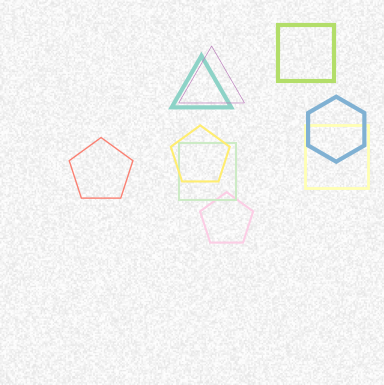[{"shape": "triangle", "thickness": 3, "radius": 0.45, "center": [0.523, 0.766]}, {"shape": "square", "thickness": 2, "radius": 0.41, "center": [0.873, 0.594]}, {"shape": "pentagon", "thickness": 1, "radius": 0.43, "center": [0.262, 0.556]}, {"shape": "hexagon", "thickness": 3, "radius": 0.42, "center": [0.873, 0.664]}, {"shape": "square", "thickness": 3, "radius": 0.37, "center": [0.795, 0.863]}, {"shape": "pentagon", "thickness": 1.5, "radius": 0.36, "center": [0.589, 0.429]}, {"shape": "triangle", "thickness": 0.5, "radius": 0.49, "center": [0.55, 0.782]}, {"shape": "square", "thickness": 1.5, "radius": 0.37, "center": [0.539, 0.555]}, {"shape": "pentagon", "thickness": 1.5, "radius": 0.4, "center": [0.52, 0.594]}]